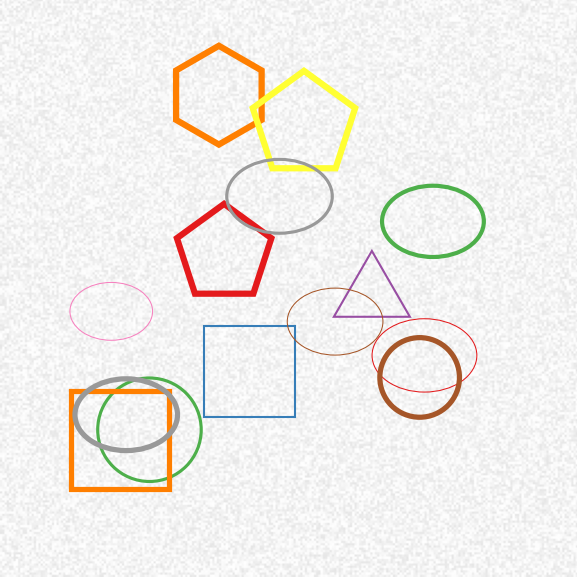[{"shape": "oval", "thickness": 0.5, "radius": 0.45, "center": [0.735, 0.384]}, {"shape": "pentagon", "thickness": 3, "radius": 0.43, "center": [0.388, 0.56]}, {"shape": "square", "thickness": 1, "radius": 0.39, "center": [0.432, 0.356]}, {"shape": "circle", "thickness": 1.5, "radius": 0.45, "center": [0.259, 0.255]}, {"shape": "oval", "thickness": 2, "radius": 0.44, "center": [0.75, 0.616]}, {"shape": "triangle", "thickness": 1, "radius": 0.38, "center": [0.644, 0.489]}, {"shape": "square", "thickness": 2.5, "radius": 0.43, "center": [0.208, 0.238]}, {"shape": "hexagon", "thickness": 3, "radius": 0.43, "center": [0.379, 0.834]}, {"shape": "pentagon", "thickness": 3, "radius": 0.47, "center": [0.526, 0.783]}, {"shape": "circle", "thickness": 2.5, "radius": 0.34, "center": [0.727, 0.346]}, {"shape": "oval", "thickness": 0.5, "radius": 0.41, "center": [0.58, 0.442]}, {"shape": "oval", "thickness": 0.5, "radius": 0.36, "center": [0.193, 0.46]}, {"shape": "oval", "thickness": 2.5, "radius": 0.44, "center": [0.219, 0.281]}, {"shape": "oval", "thickness": 1.5, "radius": 0.46, "center": [0.484, 0.659]}]